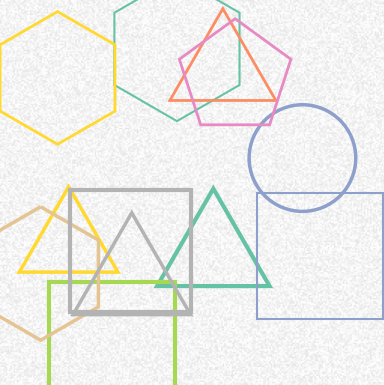[{"shape": "hexagon", "thickness": 1.5, "radius": 0.94, "center": [0.46, 0.873]}, {"shape": "triangle", "thickness": 3, "radius": 0.84, "center": [0.554, 0.341]}, {"shape": "triangle", "thickness": 2, "radius": 0.79, "center": [0.579, 0.819]}, {"shape": "circle", "thickness": 2.5, "radius": 0.69, "center": [0.786, 0.589]}, {"shape": "square", "thickness": 1.5, "radius": 0.82, "center": [0.83, 0.334]}, {"shape": "pentagon", "thickness": 2, "radius": 0.76, "center": [0.611, 0.799]}, {"shape": "square", "thickness": 3, "radius": 0.82, "center": [0.291, 0.103]}, {"shape": "triangle", "thickness": 2.5, "radius": 0.74, "center": [0.178, 0.367]}, {"shape": "hexagon", "thickness": 2, "radius": 0.86, "center": [0.149, 0.798]}, {"shape": "hexagon", "thickness": 2.5, "radius": 0.87, "center": [0.106, 0.29]}, {"shape": "triangle", "thickness": 2.5, "radius": 0.88, "center": [0.342, 0.271]}, {"shape": "square", "thickness": 3, "radius": 0.79, "center": [0.338, 0.348]}]